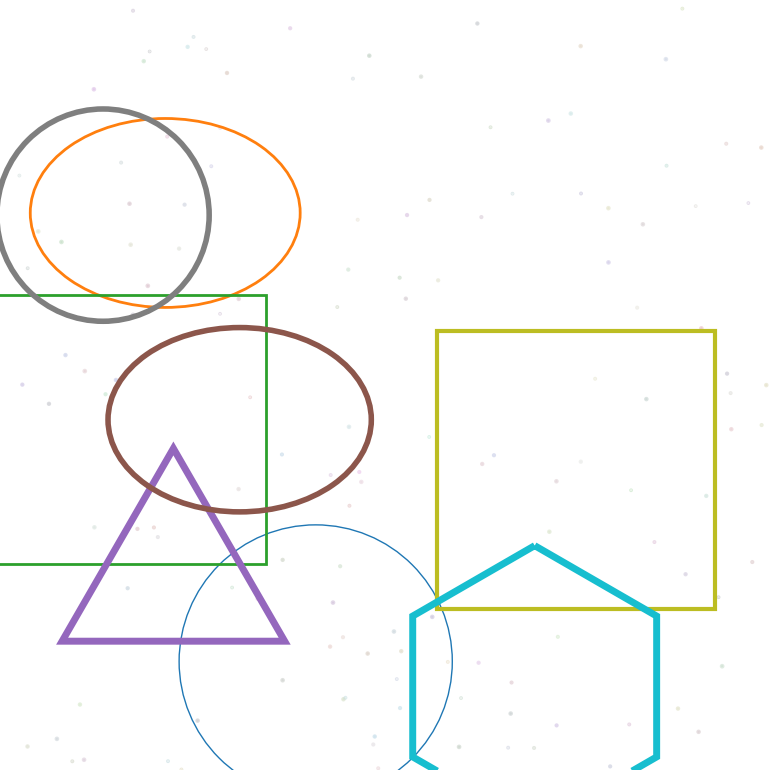[{"shape": "circle", "thickness": 0.5, "radius": 0.89, "center": [0.41, 0.141]}, {"shape": "oval", "thickness": 1, "radius": 0.88, "center": [0.215, 0.723]}, {"shape": "square", "thickness": 1, "radius": 0.87, "center": [0.17, 0.442]}, {"shape": "triangle", "thickness": 2.5, "radius": 0.83, "center": [0.225, 0.251]}, {"shape": "oval", "thickness": 2, "radius": 0.85, "center": [0.311, 0.455]}, {"shape": "circle", "thickness": 2, "radius": 0.69, "center": [0.134, 0.721]}, {"shape": "square", "thickness": 1.5, "radius": 0.9, "center": [0.749, 0.39]}, {"shape": "hexagon", "thickness": 2.5, "radius": 0.91, "center": [0.694, 0.108]}]